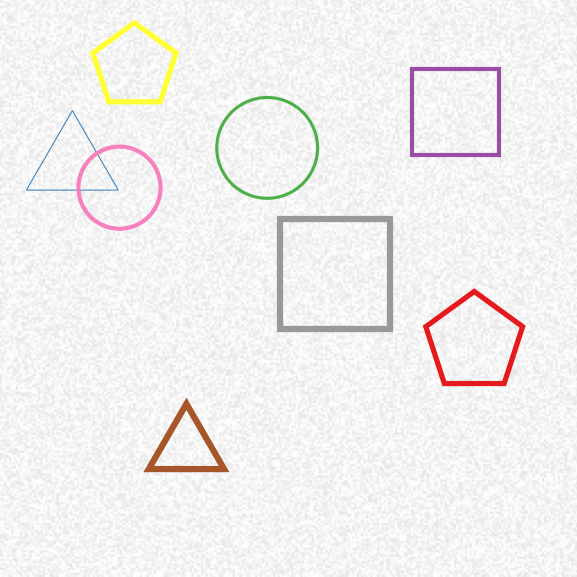[{"shape": "pentagon", "thickness": 2.5, "radius": 0.44, "center": [0.821, 0.406]}, {"shape": "triangle", "thickness": 0.5, "radius": 0.46, "center": [0.125, 0.716]}, {"shape": "circle", "thickness": 1.5, "radius": 0.44, "center": [0.463, 0.743]}, {"shape": "square", "thickness": 2, "radius": 0.37, "center": [0.789, 0.806]}, {"shape": "pentagon", "thickness": 2.5, "radius": 0.38, "center": [0.233, 0.884]}, {"shape": "triangle", "thickness": 3, "radius": 0.38, "center": [0.323, 0.225]}, {"shape": "circle", "thickness": 2, "radius": 0.36, "center": [0.207, 0.674]}, {"shape": "square", "thickness": 3, "radius": 0.48, "center": [0.581, 0.524]}]